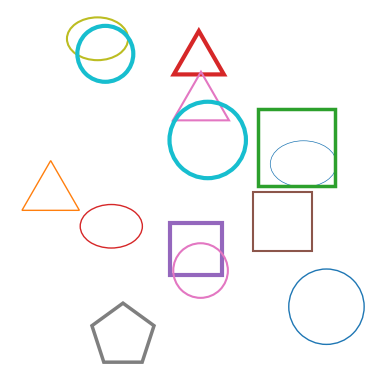[{"shape": "oval", "thickness": 0.5, "radius": 0.43, "center": [0.788, 0.574]}, {"shape": "circle", "thickness": 1, "radius": 0.49, "center": [0.848, 0.203]}, {"shape": "triangle", "thickness": 1, "radius": 0.43, "center": [0.132, 0.497]}, {"shape": "square", "thickness": 2.5, "radius": 0.5, "center": [0.77, 0.616]}, {"shape": "triangle", "thickness": 3, "radius": 0.38, "center": [0.516, 0.844]}, {"shape": "oval", "thickness": 1, "radius": 0.4, "center": [0.289, 0.412]}, {"shape": "square", "thickness": 3, "radius": 0.34, "center": [0.509, 0.354]}, {"shape": "square", "thickness": 1.5, "radius": 0.38, "center": [0.733, 0.424]}, {"shape": "circle", "thickness": 1.5, "radius": 0.35, "center": [0.521, 0.297]}, {"shape": "triangle", "thickness": 1.5, "radius": 0.42, "center": [0.522, 0.729]}, {"shape": "pentagon", "thickness": 2.5, "radius": 0.42, "center": [0.319, 0.128]}, {"shape": "oval", "thickness": 1.5, "radius": 0.4, "center": [0.253, 0.899]}, {"shape": "circle", "thickness": 3, "radius": 0.36, "center": [0.274, 0.86]}, {"shape": "circle", "thickness": 3, "radius": 0.5, "center": [0.54, 0.636]}]